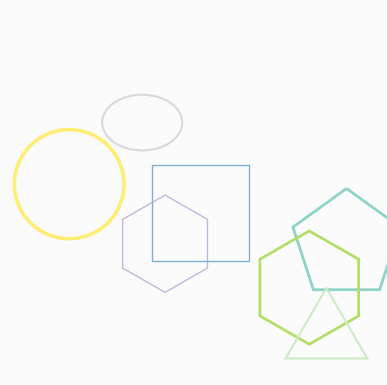[{"shape": "pentagon", "thickness": 2, "radius": 0.73, "center": [0.894, 0.365]}, {"shape": "hexagon", "thickness": 1, "radius": 0.63, "center": [0.426, 0.367]}, {"shape": "square", "thickness": 1, "radius": 0.62, "center": [0.517, 0.447]}, {"shape": "hexagon", "thickness": 2, "radius": 0.74, "center": [0.798, 0.253]}, {"shape": "oval", "thickness": 1.5, "radius": 0.52, "center": [0.367, 0.682]}, {"shape": "triangle", "thickness": 1.5, "radius": 0.61, "center": [0.842, 0.13]}, {"shape": "circle", "thickness": 2.5, "radius": 0.71, "center": [0.179, 0.522]}]